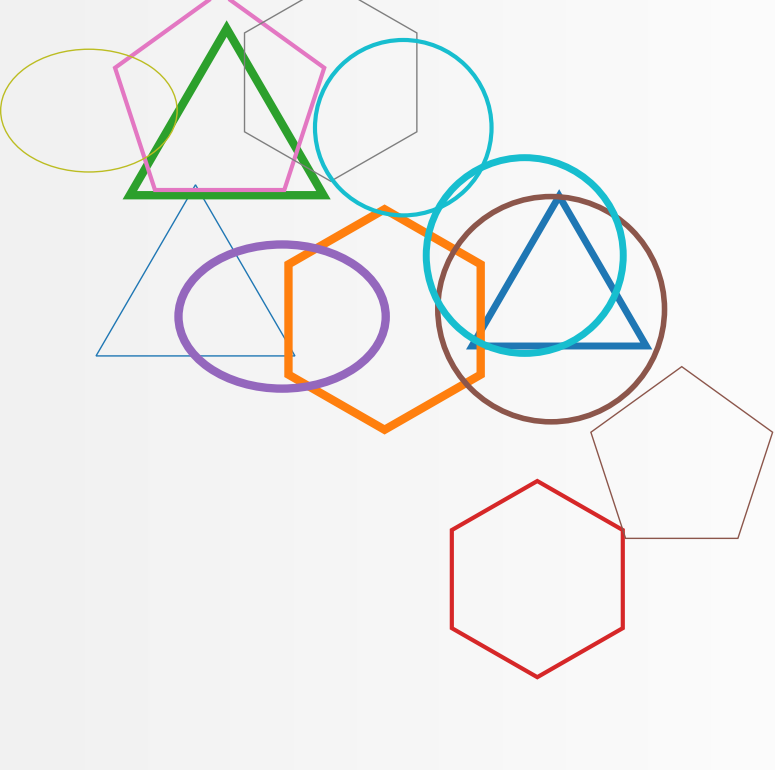[{"shape": "triangle", "thickness": 2.5, "radius": 0.65, "center": [0.722, 0.616]}, {"shape": "triangle", "thickness": 0.5, "radius": 0.74, "center": [0.252, 0.612]}, {"shape": "hexagon", "thickness": 3, "radius": 0.72, "center": [0.496, 0.585]}, {"shape": "triangle", "thickness": 3, "radius": 0.72, "center": [0.292, 0.819]}, {"shape": "hexagon", "thickness": 1.5, "radius": 0.64, "center": [0.693, 0.248]}, {"shape": "oval", "thickness": 3, "radius": 0.67, "center": [0.364, 0.589]}, {"shape": "pentagon", "thickness": 0.5, "radius": 0.62, "center": [0.88, 0.401]}, {"shape": "circle", "thickness": 2, "radius": 0.73, "center": [0.711, 0.598]}, {"shape": "pentagon", "thickness": 1.5, "radius": 0.71, "center": [0.283, 0.868]}, {"shape": "hexagon", "thickness": 0.5, "radius": 0.64, "center": [0.427, 0.893]}, {"shape": "oval", "thickness": 0.5, "radius": 0.57, "center": [0.115, 0.856]}, {"shape": "circle", "thickness": 1.5, "radius": 0.57, "center": [0.52, 0.834]}, {"shape": "circle", "thickness": 2.5, "radius": 0.64, "center": [0.677, 0.668]}]